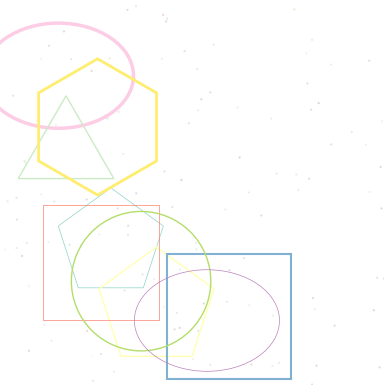[{"shape": "pentagon", "thickness": 0.5, "radius": 0.72, "center": [0.288, 0.369]}, {"shape": "pentagon", "thickness": 1, "radius": 0.78, "center": [0.406, 0.201]}, {"shape": "square", "thickness": 0.5, "radius": 0.75, "center": [0.263, 0.318]}, {"shape": "square", "thickness": 1.5, "radius": 0.81, "center": [0.595, 0.178]}, {"shape": "circle", "thickness": 1, "radius": 0.91, "center": [0.366, 0.27]}, {"shape": "oval", "thickness": 2.5, "radius": 0.98, "center": [0.152, 0.803]}, {"shape": "oval", "thickness": 0.5, "radius": 0.94, "center": [0.538, 0.167]}, {"shape": "triangle", "thickness": 1, "radius": 0.72, "center": [0.172, 0.608]}, {"shape": "hexagon", "thickness": 2, "radius": 0.88, "center": [0.253, 0.67]}]